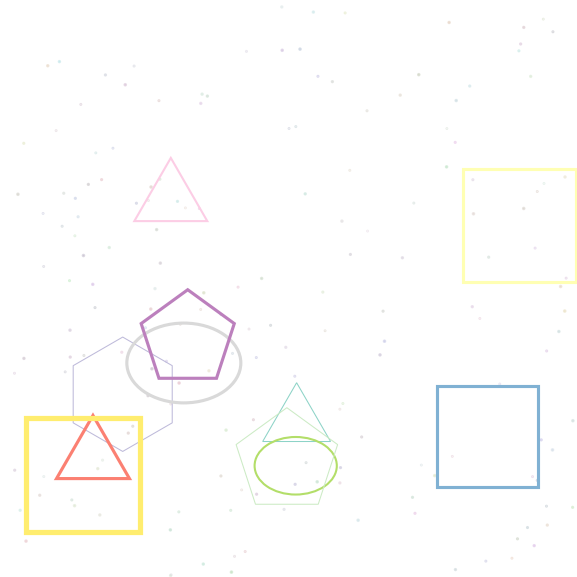[{"shape": "triangle", "thickness": 0.5, "radius": 0.34, "center": [0.514, 0.269]}, {"shape": "square", "thickness": 1.5, "radius": 0.49, "center": [0.899, 0.609]}, {"shape": "hexagon", "thickness": 0.5, "radius": 0.5, "center": [0.212, 0.316]}, {"shape": "triangle", "thickness": 1.5, "radius": 0.36, "center": [0.161, 0.207]}, {"shape": "square", "thickness": 1.5, "radius": 0.44, "center": [0.845, 0.243]}, {"shape": "oval", "thickness": 1, "radius": 0.36, "center": [0.512, 0.193]}, {"shape": "triangle", "thickness": 1, "radius": 0.36, "center": [0.296, 0.653]}, {"shape": "oval", "thickness": 1.5, "radius": 0.49, "center": [0.318, 0.371]}, {"shape": "pentagon", "thickness": 1.5, "radius": 0.42, "center": [0.325, 0.413]}, {"shape": "pentagon", "thickness": 0.5, "radius": 0.46, "center": [0.497, 0.201]}, {"shape": "square", "thickness": 2.5, "radius": 0.5, "center": [0.144, 0.177]}]